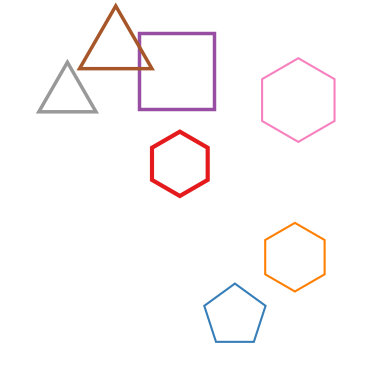[{"shape": "hexagon", "thickness": 3, "radius": 0.42, "center": [0.467, 0.574]}, {"shape": "pentagon", "thickness": 1.5, "radius": 0.42, "center": [0.61, 0.18]}, {"shape": "square", "thickness": 2.5, "radius": 0.49, "center": [0.458, 0.815]}, {"shape": "hexagon", "thickness": 1.5, "radius": 0.45, "center": [0.766, 0.332]}, {"shape": "triangle", "thickness": 2.5, "radius": 0.54, "center": [0.301, 0.876]}, {"shape": "hexagon", "thickness": 1.5, "radius": 0.54, "center": [0.775, 0.74]}, {"shape": "triangle", "thickness": 2.5, "radius": 0.43, "center": [0.175, 0.752]}]